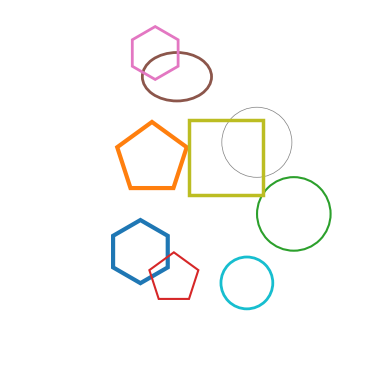[{"shape": "hexagon", "thickness": 3, "radius": 0.41, "center": [0.365, 0.346]}, {"shape": "pentagon", "thickness": 3, "radius": 0.47, "center": [0.395, 0.588]}, {"shape": "circle", "thickness": 1.5, "radius": 0.48, "center": [0.763, 0.444]}, {"shape": "pentagon", "thickness": 1.5, "radius": 0.33, "center": [0.452, 0.278]}, {"shape": "oval", "thickness": 2, "radius": 0.45, "center": [0.46, 0.801]}, {"shape": "hexagon", "thickness": 2, "radius": 0.34, "center": [0.403, 0.862]}, {"shape": "circle", "thickness": 0.5, "radius": 0.46, "center": [0.667, 0.63]}, {"shape": "square", "thickness": 2.5, "radius": 0.49, "center": [0.587, 0.592]}, {"shape": "circle", "thickness": 2, "radius": 0.34, "center": [0.641, 0.265]}]